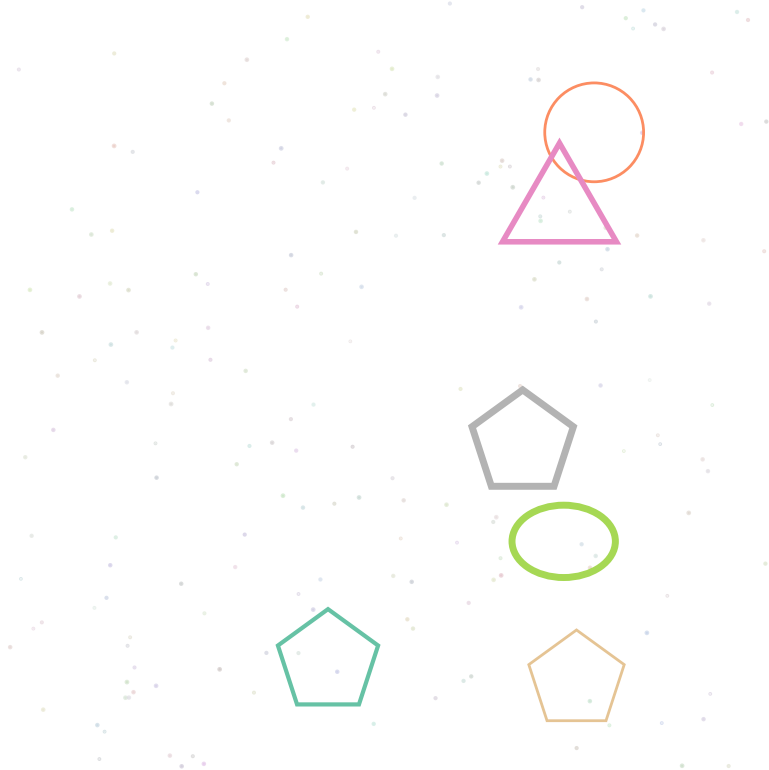[{"shape": "pentagon", "thickness": 1.5, "radius": 0.34, "center": [0.426, 0.141]}, {"shape": "circle", "thickness": 1, "radius": 0.32, "center": [0.772, 0.828]}, {"shape": "triangle", "thickness": 2, "radius": 0.43, "center": [0.727, 0.729]}, {"shape": "oval", "thickness": 2.5, "radius": 0.34, "center": [0.732, 0.297]}, {"shape": "pentagon", "thickness": 1, "radius": 0.33, "center": [0.749, 0.117]}, {"shape": "pentagon", "thickness": 2.5, "radius": 0.35, "center": [0.679, 0.424]}]